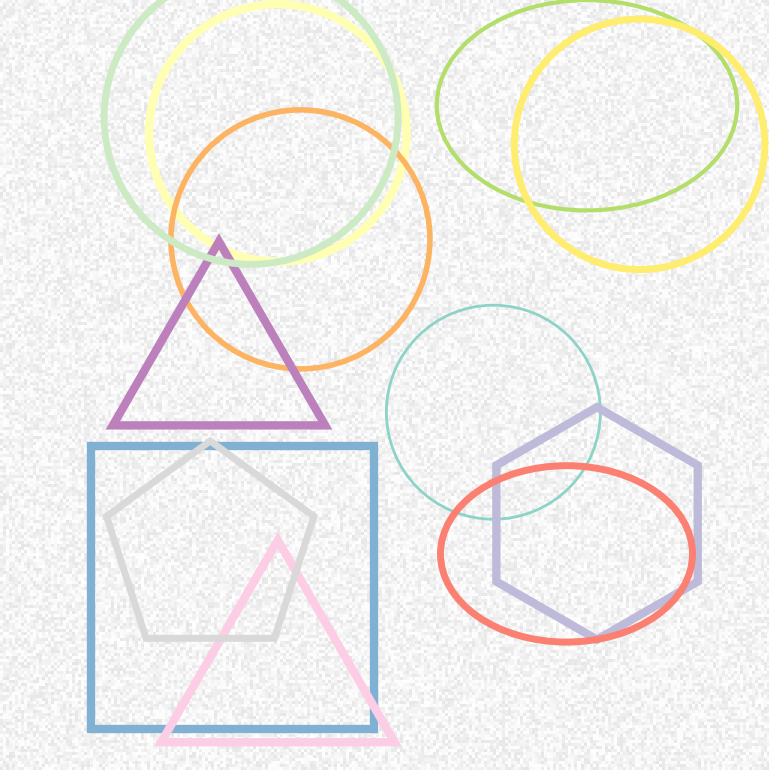[{"shape": "circle", "thickness": 1, "radius": 0.69, "center": [0.641, 0.465]}, {"shape": "circle", "thickness": 3, "radius": 0.84, "center": [0.361, 0.827]}, {"shape": "hexagon", "thickness": 3, "radius": 0.75, "center": [0.775, 0.32]}, {"shape": "oval", "thickness": 2.5, "radius": 0.82, "center": [0.736, 0.281]}, {"shape": "square", "thickness": 3, "radius": 0.92, "center": [0.302, 0.237]}, {"shape": "circle", "thickness": 2, "radius": 0.84, "center": [0.39, 0.689]}, {"shape": "oval", "thickness": 1.5, "radius": 0.98, "center": [0.762, 0.863]}, {"shape": "triangle", "thickness": 3, "radius": 0.87, "center": [0.361, 0.124]}, {"shape": "pentagon", "thickness": 2.5, "radius": 0.71, "center": [0.273, 0.286]}, {"shape": "triangle", "thickness": 3, "radius": 0.8, "center": [0.284, 0.527]}, {"shape": "circle", "thickness": 2.5, "radius": 0.95, "center": [0.326, 0.848]}, {"shape": "circle", "thickness": 2.5, "radius": 0.81, "center": [0.831, 0.813]}]